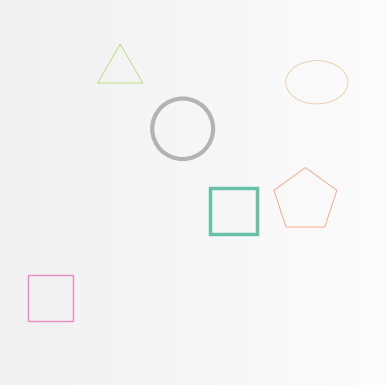[{"shape": "square", "thickness": 2.5, "radius": 0.3, "center": [0.602, 0.452]}, {"shape": "pentagon", "thickness": 0.5, "radius": 0.43, "center": [0.788, 0.479]}, {"shape": "square", "thickness": 1, "radius": 0.29, "center": [0.131, 0.226]}, {"shape": "triangle", "thickness": 0.5, "radius": 0.34, "center": [0.31, 0.818]}, {"shape": "oval", "thickness": 0.5, "radius": 0.4, "center": [0.818, 0.786]}, {"shape": "circle", "thickness": 3, "radius": 0.39, "center": [0.471, 0.665]}]